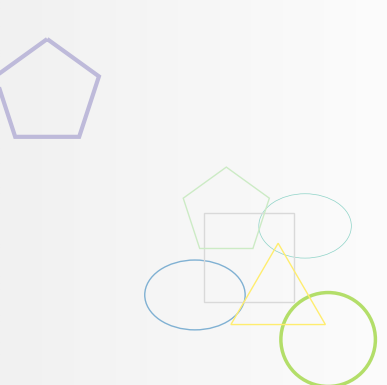[{"shape": "oval", "thickness": 0.5, "radius": 0.6, "center": [0.787, 0.413]}, {"shape": "pentagon", "thickness": 3, "radius": 0.7, "center": [0.122, 0.758]}, {"shape": "oval", "thickness": 1, "radius": 0.65, "center": [0.503, 0.234]}, {"shape": "circle", "thickness": 2.5, "radius": 0.61, "center": [0.847, 0.118]}, {"shape": "square", "thickness": 1, "radius": 0.58, "center": [0.643, 0.331]}, {"shape": "pentagon", "thickness": 1, "radius": 0.58, "center": [0.584, 0.449]}, {"shape": "triangle", "thickness": 1, "radius": 0.7, "center": [0.718, 0.227]}]